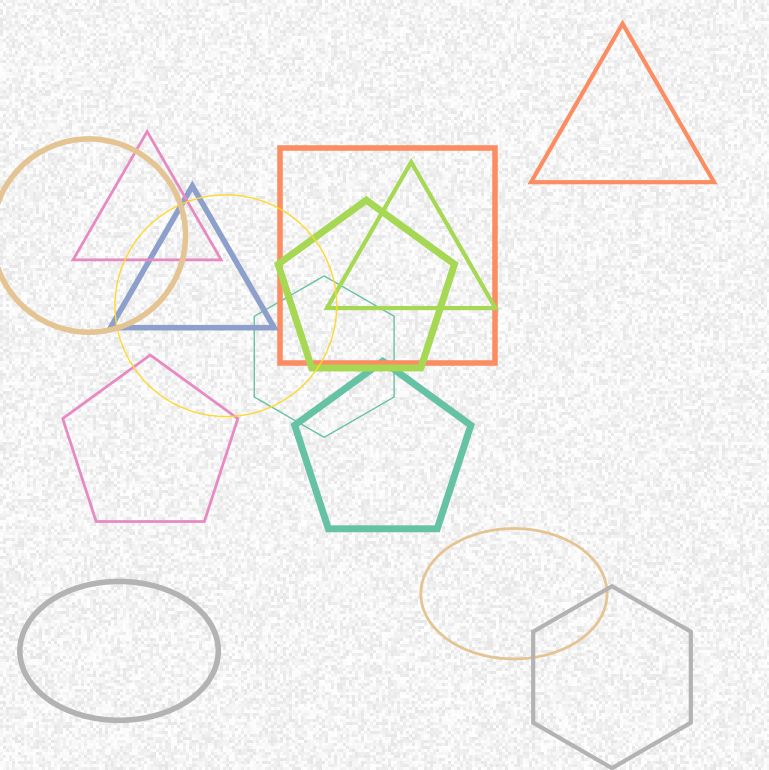[{"shape": "pentagon", "thickness": 2.5, "radius": 0.6, "center": [0.497, 0.411]}, {"shape": "hexagon", "thickness": 0.5, "radius": 0.52, "center": [0.421, 0.537]}, {"shape": "square", "thickness": 2, "radius": 0.7, "center": [0.503, 0.668]}, {"shape": "triangle", "thickness": 1.5, "radius": 0.69, "center": [0.809, 0.832]}, {"shape": "triangle", "thickness": 2, "radius": 0.61, "center": [0.25, 0.636]}, {"shape": "pentagon", "thickness": 1, "radius": 0.6, "center": [0.195, 0.419]}, {"shape": "triangle", "thickness": 1, "radius": 0.56, "center": [0.191, 0.718]}, {"shape": "triangle", "thickness": 1.5, "radius": 0.63, "center": [0.534, 0.663]}, {"shape": "pentagon", "thickness": 2.5, "radius": 0.6, "center": [0.476, 0.62]}, {"shape": "circle", "thickness": 0.5, "radius": 0.72, "center": [0.293, 0.603]}, {"shape": "oval", "thickness": 1, "radius": 0.6, "center": [0.667, 0.229]}, {"shape": "circle", "thickness": 2, "radius": 0.63, "center": [0.115, 0.694]}, {"shape": "oval", "thickness": 2, "radius": 0.64, "center": [0.155, 0.155]}, {"shape": "hexagon", "thickness": 1.5, "radius": 0.59, "center": [0.795, 0.121]}]